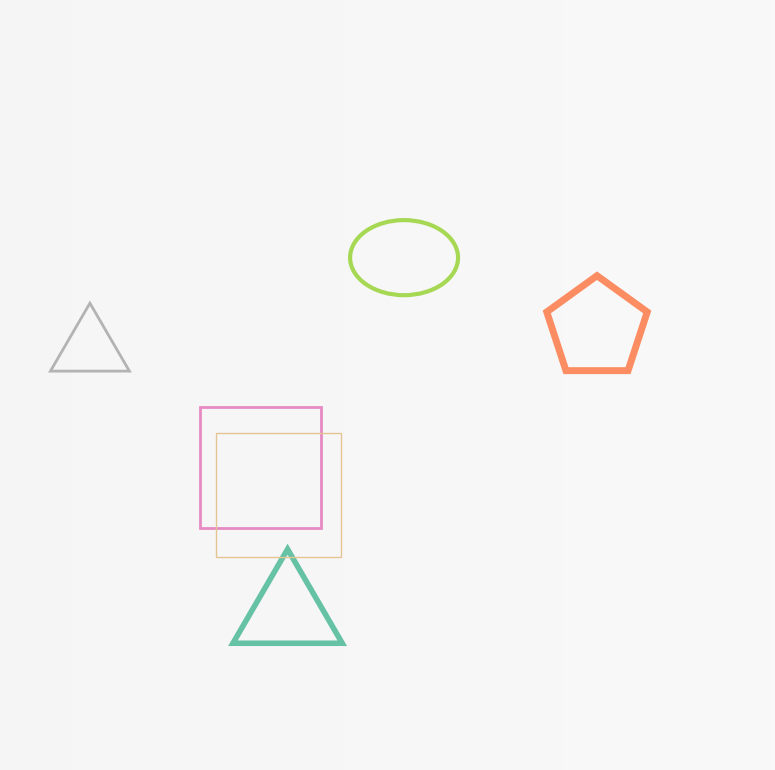[{"shape": "triangle", "thickness": 2, "radius": 0.41, "center": [0.371, 0.205]}, {"shape": "pentagon", "thickness": 2.5, "radius": 0.34, "center": [0.77, 0.574]}, {"shape": "square", "thickness": 1, "radius": 0.39, "center": [0.336, 0.393]}, {"shape": "oval", "thickness": 1.5, "radius": 0.35, "center": [0.521, 0.665]}, {"shape": "square", "thickness": 0.5, "radius": 0.4, "center": [0.36, 0.357]}, {"shape": "triangle", "thickness": 1, "radius": 0.29, "center": [0.116, 0.547]}]